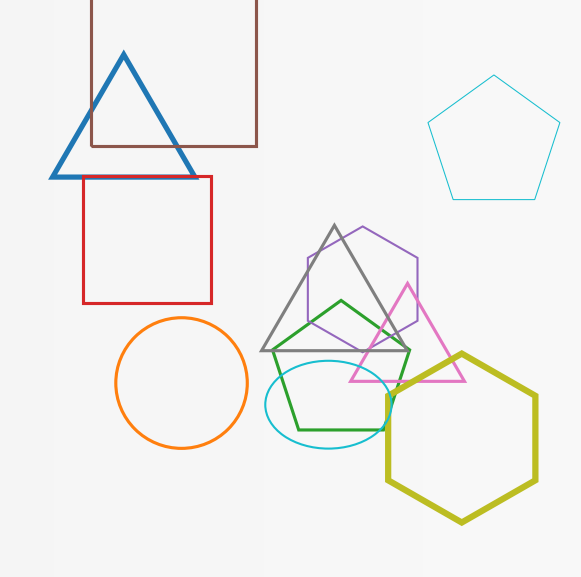[{"shape": "triangle", "thickness": 2.5, "radius": 0.71, "center": [0.213, 0.763]}, {"shape": "circle", "thickness": 1.5, "radius": 0.57, "center": [0.312, 0.336]}, {"shape": "pentagon", "thickness": 1.5, "radius": 0.62, "center": [0.587, 0.355]}, {"shape": "square", "thickness": 1.5, "radius": 0.55, "center": [0.253, 0.585]}, {"shape": "hexagon", "thickness": 1, "radius": 0.54, "center": [0.624, 0.498]}, {"shape": "square", "thickness": 1.5, "radius": 0.71, "center": [0.299, 0.888]}, {"shape": "triangle", "thickness": 1.5, "radius": 0.57, "center": [0.701, 0.395]}, {"shape": "triangle", "thickness": 1.5, "radius": 0.72, "center": [0.575, 0.464]}, {"shape": "hexagon", "thickness": 3, "radius": 0.73, "center": [0.794, 0.241]}, {"shape": "oval", "thickness": 1, "radius": 0.54, "center": [0.565, 0.298]}, {"shape": "pentagon", "thickness": 0.5, "radius": 0.6, "center": [0.85, 0.75]}]